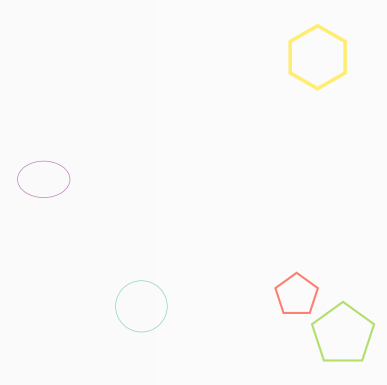[{"shape": "circle", "thickness": 0.5, "radius": 0.33, "center": [0.365, 0.204]}, {"shape": "pentagon", "thickness": 1.5, "radius": 0.29, "center": [0.766, 0.234]}, {"shape": "pentagon", "thickness": 1.5, "radius": 0.42, "center": [0.885, 0.132]}, {"shape": "oval", "thickness": 0.5, "radius": 0.34, "center": [0.113, 0.534]}, {"shape": "hexagon", "thickness": 2.5, "radius": 0.41, "center": [0.82, 0.851]}]